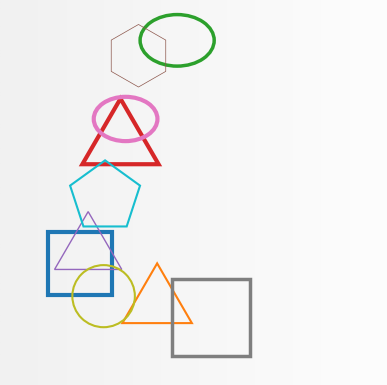[{"shape": "square", "thickness": 3, "radius": 0.41, "center": [0.207, 0.315]}, {"shape": "triangle", "thickness": 1.5, "radius": 0.52, "center": [0.406, 0.212]}, {"shape": "oval", "thickness": 2.5, "radius": 0.48, "center": [0.457, 0.895]}, {"shape": "triangle", "thickness": 3, "radius": 0.57, "center": [0.311, 0.63]}, {"shape": "triangle", "thickness": 1, "radius": 0.5, "center": [0.228, 0.35]}, {"shape": "hexagon", "thickness": 0.5, "radius": 0.41, "center": [0.357, 0.855]}, {"shape": "oval", "thickness": 3, "radius": 0.41, "center": [0.324, 0.691]}, {"shape": "square", "thickness": 2.5, "radius": 0.5, "center": [0.545, 0.176]}, {"shape": "circle", "thickness": 1.5, "radius": 0.4, "center": [0.267, 0.231]}, {"shape": "pentagon", "thickness": 1.5, "radius": 0.47, "center": [0.271, 0.489]}]